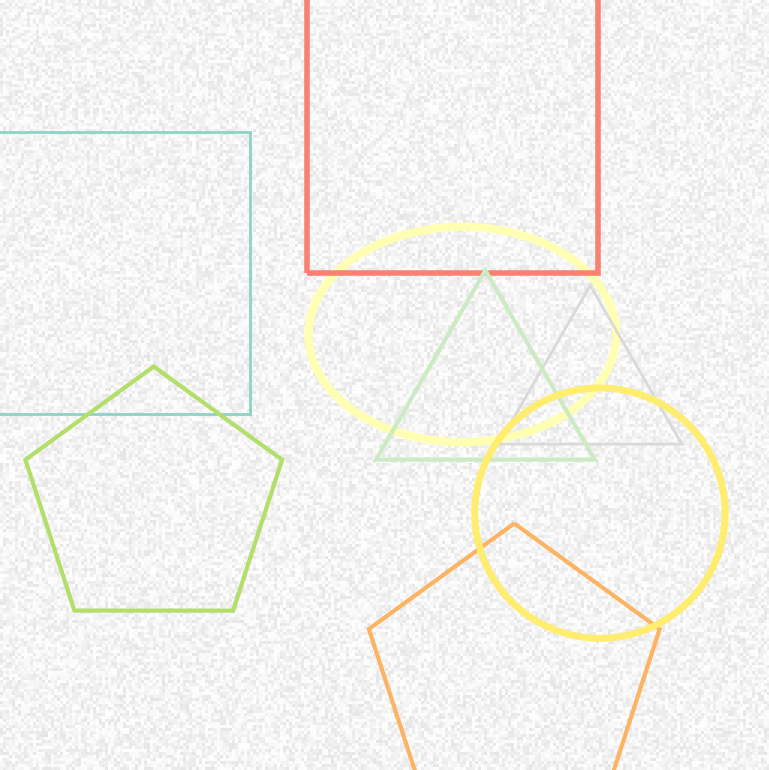[{"shape": "square", "thickness": 1, "radius": 0.92, "center": [0.142, 0.645]}, {"shape": "oval", "thickness": 3, "radius": 1.0, "center": [0.6, 0.566]}, {"shape": "square", "thickness": 2, "radius": 0.95, "center": [0.587, 0.835]}, {"shape": "pentagon", "thickness": 1.5, "radius": 0.99, "center": [0.668, 0.122]}, {"shape": "pentagon", "thickness": 1.5, "radius": 0.88, "center": [0.2, 0.349]}, {"shape": "triangle", "thickness": 1, "radius": 0.69, "center": [0.766, 0.492]}, {"shape": "triangle", "thickness": 1.5, "radius": 0.82, "center": [0.63, 0.485]}, {"shape": "circle", "thickness": 2.5, "radius": 0.81, "center": [0.779, 0.334]}]